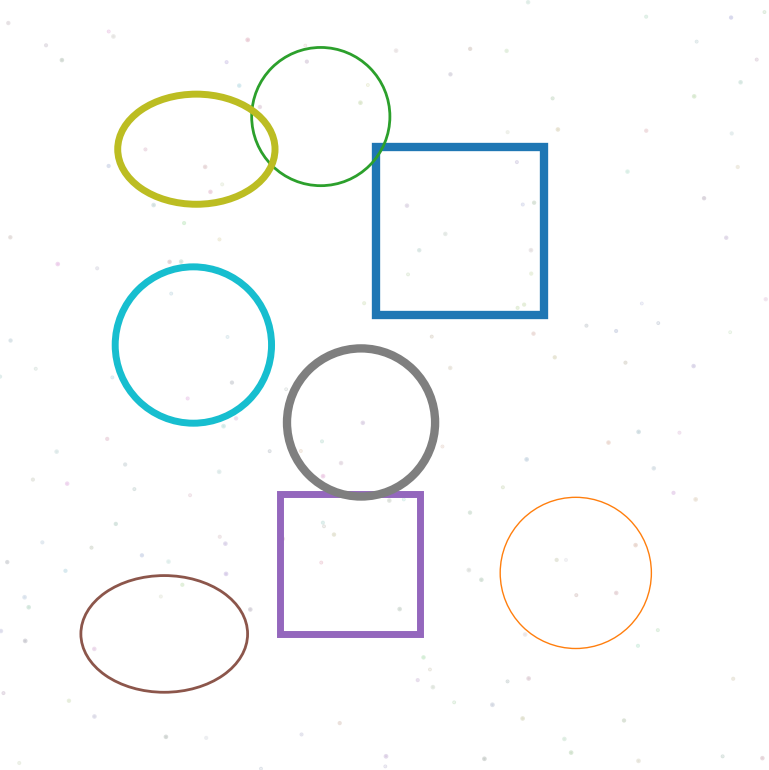[{"shape": "square", "thickness": 3, "radius": 0.54, "center": [0.597, 0.7]}, {"shape": "circle", "thickness": 0.5, "radius": 0.49, "center": [0.748, 0.256]}, {"shape": "circle", "thickness": 1, "radius": 0.45, "center": [0.417, 0.849]}, {"shape": "square", "thickness": 2.5, "radius": 0.45, "center": [0.455, 0.267]}, {"shape": "oval", "thickness": 1, "radius": 0.54, "center": [0.213, 0.177]}, {"shape": "circle", "thickness": 3, "radius": 0.48, "center": [0.469, 0.451]}, {"shape": "oval", "thickness": 2.5, "radius": 0.51, "center": [0.255, 0.806]}, {"shape": "circle", "thickness": 2.5, "radius": 0.51, "center": [0.251, 0.552]}]